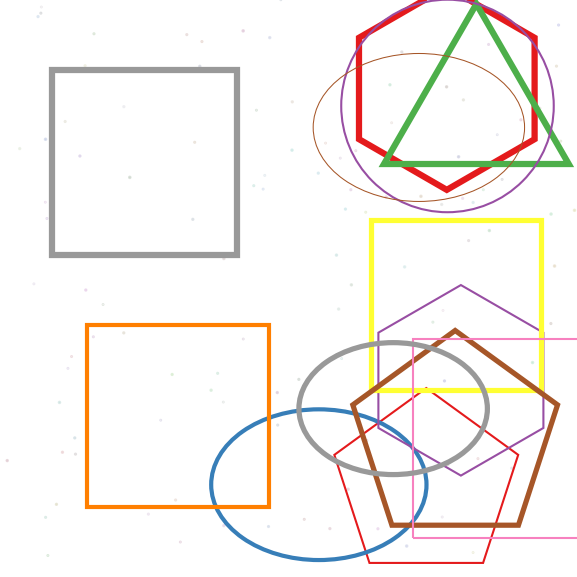[{"shape": "pentagon", "thickness": 1, "radius": 0.84, "center": [0.738, 0.16]}, {"shape": "hexagon", "thickness": 3, "radius": 0.88, "center": [0.774, 0.846]}, {"shape": "oval", "thickness": 2, "radius": 0.93, "center": [0.552, 0.16]}, {"shape": "triangle", "thickness": 3, "radius": 0.92, "center": [0.825, 0.807]}, {"shape": "hexagon", "thickness": 1, "radius": 0.82, "center": [0.798, 0.341]}, {"shape": "circle", "thickness": 1, "radius": 0.92, "center": [0.775, 0.816]}, {"shape": "square", "thickness": 2, "radius": 0.78, "center": [0.308, 0.279]}, {"shape": "square", "thickness": 2.5, "radius": 0.74, "center": [0.79, 0.471]}, {"shape": "pentagon", "thickness": 2.5, "radius": 0.93, "center": [0.788, 0.24]}, {"shape": "oval", "thickness": 0.5, "radius": 0.92, "center": [0.725, 0.778]}, {"shape": "square", "thickness": 1, "radius": 0.86, "center": [0.886, 0.24]}, {"shape": "square", "thickness": 3, "radius": 0.8, "center": [0.25, 0.717]}, {"shape": "oval", "thickness": 2.5, "radius": 0.82, "center": [0.681, 0.292]}]